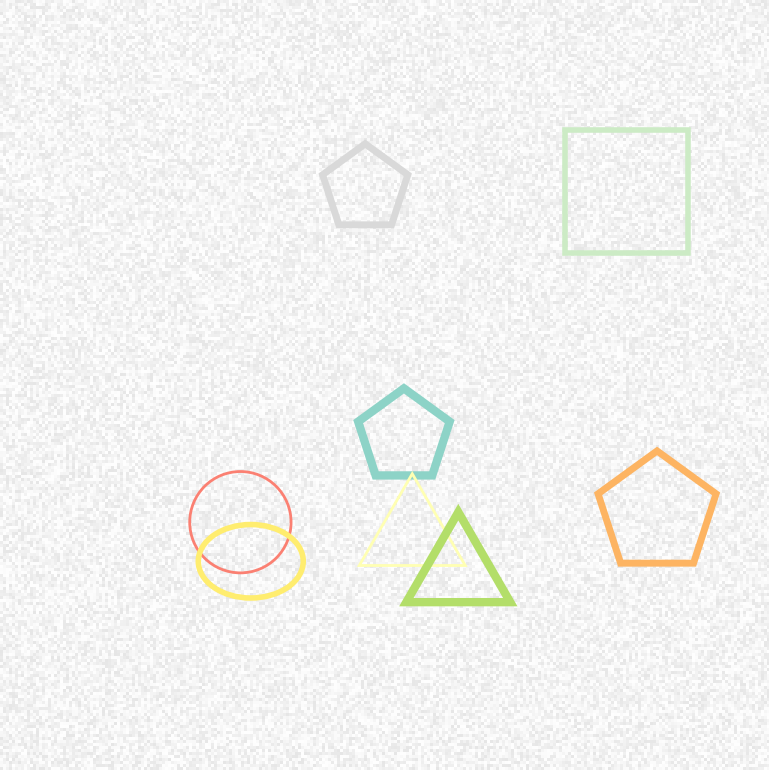[{"shape": "pentagon", "thickness": 3, "radius": 0.31, "center": [0.525, 0.433]}, {"shape": "triangle", "thickness": 1, "radius": 0.4, "center": [0.535, 0.305]}, {"shape": "circle", "thickness": 1, "radius": 0.33, "center": [0.312, 0.322]}, {"shape": "pentagon", "thickness": 2.5, "radius": 0.4, "center": [0.853, 0.334]}, {"shape": "triangle", "thickness": 3, "radius": 0.39, "center": [0.595, 0.257]}, {"shape": "pentagon", "thickness": 2.5, "radius": 0.29, "center": [0.474, 0.755]}, {"shape": "square", "thickness": 2, "radius": 0.4, "center": [0.814, 0.751]}, {"shape": "oval", "thickness": 2, "radius": 0.34, "center": [0.326, 0.271]}]